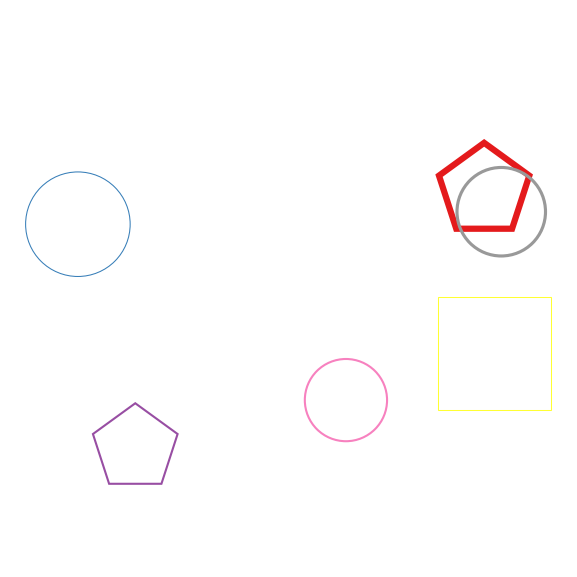[{"shape": "pentagon", "thickness": 3, "radius": 0.41, "center": [0.838, 0.67]}, {"shape": "circle", "thickness": 0.5, "radius": 0.45, "center": [0.135, 0.611]}, {"shape": "pentagon", "thickness": 1, "radius": 0.39, "center": [0.234, 0.224]}, {"shape": "square", "thickness": 0.5, "radius": 0.49, "center": [0.856, 0.387]}, {"shape": "circle", "thickness": 1, "radius": 0.36, "center": [0.599, 0.306]}, {"shape": "circle", "thickness": 1.5, "radius": 0.38, "center": [0.868, 0.633]}]